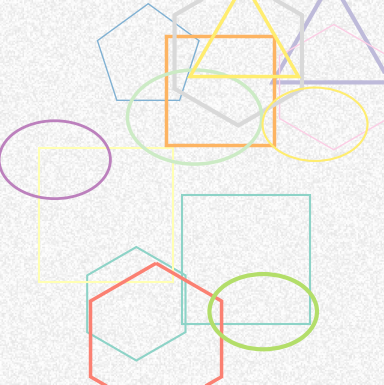[{"shape": "hexagon", "thickness": 1.5, "radius": 0.74, "center": [0.354, 0.211]}, {"shape": "square", "thickness": 1.5, "radius": 0.83, "center": [0.639, 0.326]}, {"shape": "square", "thickness": 1.5, "radius": 0.87, "center": [0.276, 0.442]}, {"shape": "triangle", "thickness": 3, "radius": 0.88, "center": [0.861, 0.874]}, {"shape": "hexagon", "thickness": 2.5, "radius": 0.98, "center": [0.405, 0.12]}, {"shape": "pentagon", "thickness": 1, "radius": 0.69, "center": [0.385, 0.852]}, {"shape": "square", "thickness": 2.5, "radius": 0.7, "center": [0.571, 0.765]}, {"shape": "oval", "thickness": 3, "radius": 0.7, "center": [0.684, 0.19]}, {"shape": "hexagon", "thickness": 1, "radius": 0.81, "center": [0.867, 0.774]}, {"shape": "hexagon", "thickness": 3, "radius": 0.96, "center": [0.619, 0.865]}, {"shape": "oval", "thickness": 2, "radius": 0.72, "center": [0.142, 0.585]}, {"shape": "oval", "thickness": 2.5, "radius": 0.87, "center": [0.506, 0.696]}, {"shape": "triangle", "thickness": 2.5, "radius": 0.81, "center": [0.634, 0.882]}, {"shape": "oval", "thickness": 1.5, "radius": 0.68, "center": [0.818, 0.677]}]